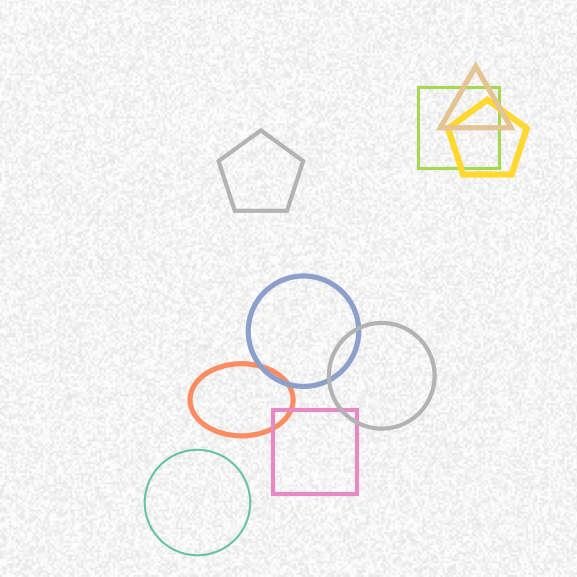[{"shape": "circle", "thickness": 1, "radius": 0.46, "center": [0.342, 0.129]}, {"shape": "oval", "thickness": 2.5, "radius": 0.45, "center": [0.418, 0.307]}, {"shape": "circle", "thickness": 2.5, "radius": 0.48, "center": [0.526, 0.426]}, {"shape": "square", "thickness": 2, "radius": 0.36, "center": [0.546, 0.216]}, {"shape": "square", "thickness": 1.5, "radius": 0.35, "center": [0.794, 0.778]}, {"shape": "pentagon", "thickness": 3, "radius": 0.36, "center": [0.844, 0.755]}, {"shape": "triangle", "thickness": 2.5, "radius": 0.35, "center": [0.824, 0.813]}, {"shape": "pentagon", "thickness": 2, "radius": 0.38, "center": [0.452, 0.696]}, {"shape": "circle", "thickness": 2, "radius": 0.46, "center": [0.661, 0.348]}]